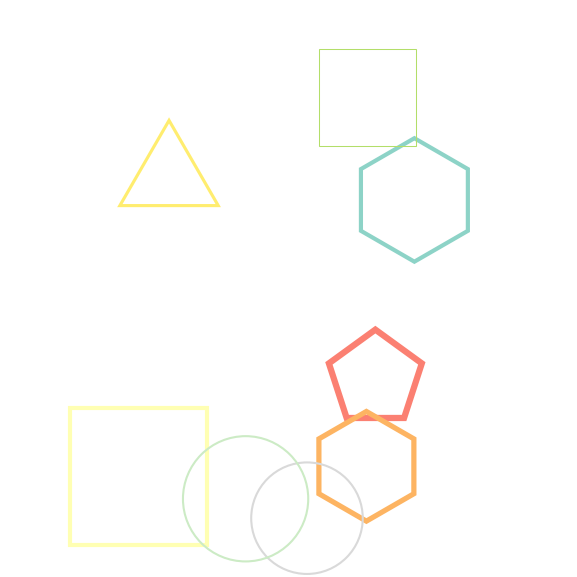[{"shape": "hexagon", "thickness": 2, "radius": 0.53, "center": [0.718, 0.653]}, {"shape": "square", "thickness": 2, "radius": 0.59, "center": [0.239, 0.175]}, {"shape": "pentagon", "thickness": 3, "radius": 0.42, "center": [0.65, 0.344]}, {"shape": "hexagon", "thickness": 2.5, "radius": 0.47, "center": [0.634, 0.192]}, {"shape": "square", "thickness": 0.5, "radius": 0.42, "center": [0.636, 0.831]}, {"shape": "circle", "thickness": 1, "radius": 0.48, "center": [0.532, 0.102]}, {"shape": "circle", "thickness": 1, "radius": 0.54, "center": [0.425, 0.135]}, {"shape": "triangle", "thickness": 1.5, "radius": 0.49, "center": [0.293, 0.692]}]